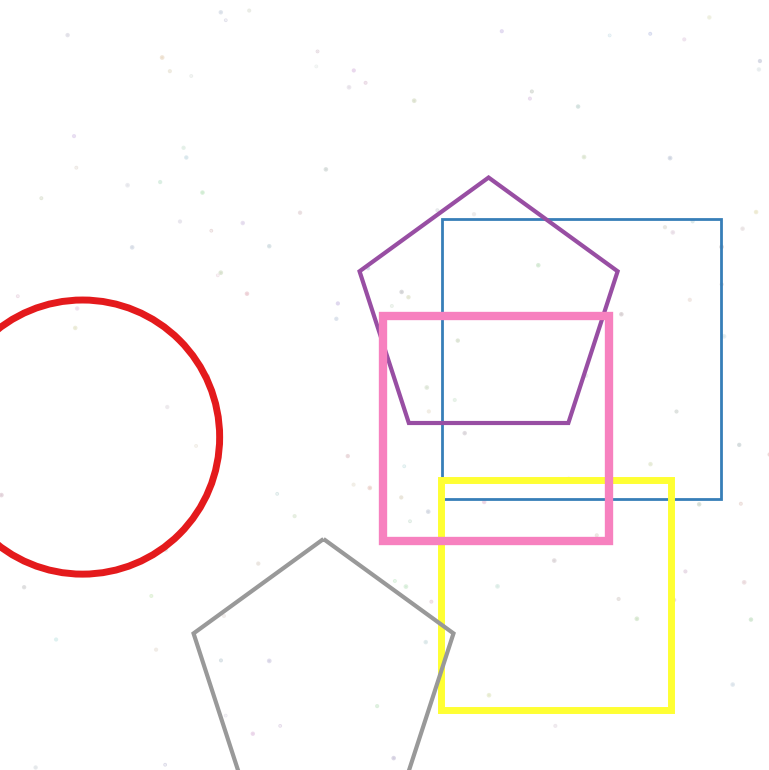[{"shape": "circle", "thickness": 2.5, "radius": 0.89, "center": [0.107, 0.432]}, {"shape": "square", "thickness": 1, "radius": 0.91, "center": [0.755, 0.534]}, {"shape": "pentagon", "thickness": 1.5, "radius": 0.88, "center": [0.635, 0.593]}, {"shape": "square", "thickness": 2.5, "radius": 0.75, "center": [0.722, 0.227]}, {"shape": "square", "thickness": 3, "radius": 0.73, "center": [0.644, 0.443]}, {"shape": "pentagon", "thickness": 1.5, "radius": 0.89, "center": [0.42, 0.123]}]